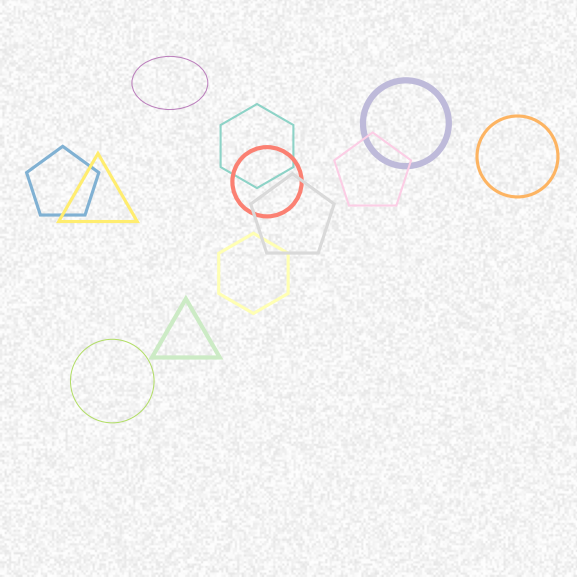[{"shape": "hexagon", "thickness": 1, "radius": 0.36, "center": [0.445, 0.746]}, {"shape": "hexagon", "thickness": 1.5, "radius": 0.35, "center": [0.439, 0.526]}, {"shape": "circle", "thickness": 3, "radius": 0.37, "center": [0.703, 0.786]}, {"shape": "circle", "thickness": 2, "radius": 0.3, "center": [0.462, 0.684]}, {"shape": "pentagon", "thickness": 1.5, "radius": 0.33, "center": [0.109, 0.68]}, {"shape": "circle", "thickness": 1.5, "radius": 0.35, "center": [0.896, 0.728]}, {"shape": "circle", "thickness": 0.5, "radius": 0.36, "center": [0.194, 0.339]}, {"shape": "pentagon", "thickness": 1, "radius": 0.35, "center": [0.645, 0.7]}, {"shape": "pentagon", "thickness": 1.5, "radius": 0.38, "center": [0.506, 0.622]}, {"shape": "oval", "thickness": 0.5, "radius": 0.33, "center": [0.294, 0.855]}, {"shape": "triangle", "thickness": 2, "radius": 0.34, "center": [0.322, 0.414]}, {"shape": "triangle", "thickness": 1.5, "radius": 0.39, "center": [0.17, 0.655]}]